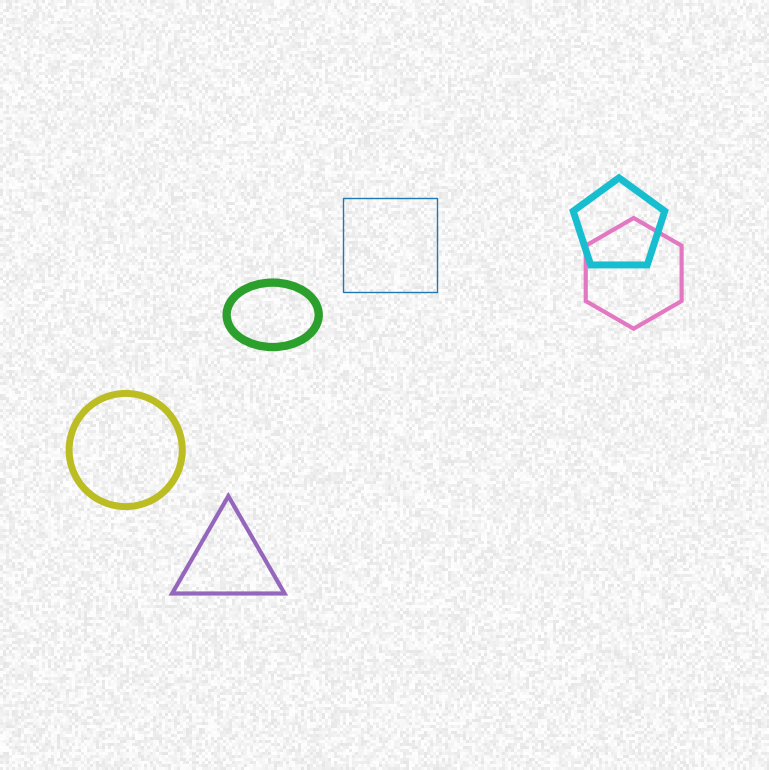[{"shape": "square", "thickness": 0.5, "radius": 0.31, "center": [0.507, 0.682]}, {"shape": "oval", "thickness": 3, "radius": 0.3, "center": [0.354, 0.591]}, {"shape": "triangle", "thickness": 1.5, "radius": 0.42, "center": [0.297, 0.271]}, {"shape": "hexagon", "thickness": 1.5, "radius": 0.36, "center": [0.823, 0.645]}, {"shape": "circle", "thickness": 2.5, "radius": 0.37, "center": [0.163, 0.416]}, {"shape": "pentagon", "thickness": 2.5, "radius": 0.31, "center": [0.804, 0.707]}]